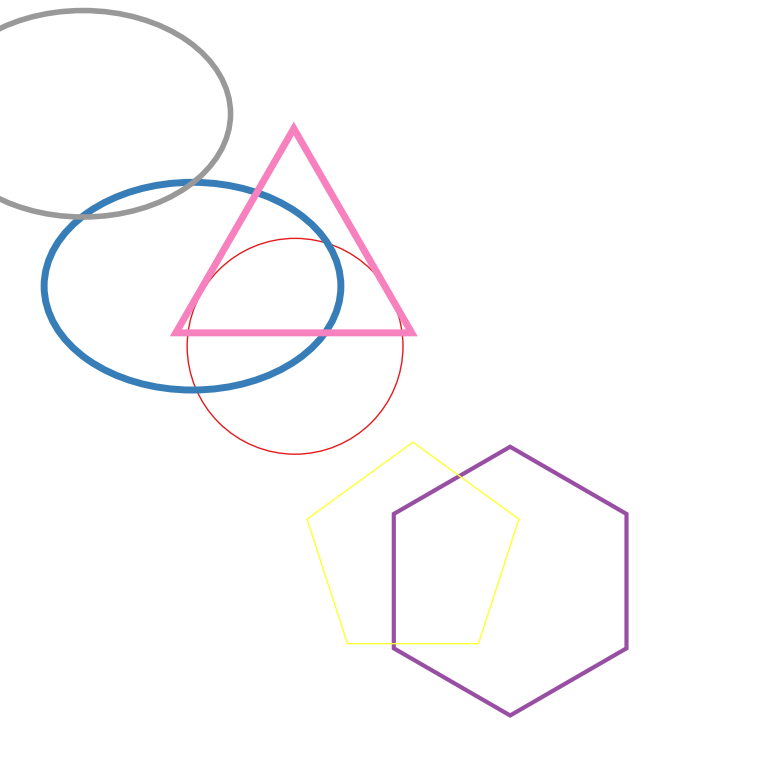[{"shape": "circle", "thickness": 0.5, "radius": 0.7, "center": [0.383, 0.55]}, {"shape": "oval", "thickness": 2.5, "radius": 0.96, "center": [0.25, 0.628]}, {"shape": "hexagon", "thickness": 1.5, "radius": 0.87, "center": [0.663, 0.245]}, {"shape": "pentagon", "thickness": 0.5, "radius": 0.72, "center": [0.536, 0.281]}, {"shape": "triangle", "thickness": 2.5, "radius": 0.88, "center": [0.382, 0.656]}, {"shape": "oval", "thickness": 2, "radius": 0.96, "center": [0.108, 0.852]}]